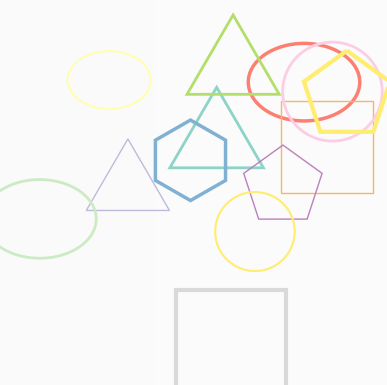[{"shape": "triangle", "thickness": 2, "radius": 0.7, "center": [0.559, 0.634]}, {"shape": "oval", "thickness": 1.5, "radius": 0.54, "center": [0.282, 0.792]}, {"shape": "triangle", "thickness": 1, "radius": 0.62, "center": [0.33, 0.515]}, {"shape": "oval", "thickness": 2.5, "radius": 0.72, "center": [0.785, 0.787]}, {"shape": "hexagon", "thickness": 2.5, "radius": 0.52, "center": [0.492, 0.584]}, {"shape": "square", "thickness": 1, "radius": 0.6, "center": [0.844, 0.619]}, {"shape": "triangle", "thickness": 2, "radius": 0.69, "center": [0.602, 0.824]}, {"shape": "circle", "thickness": 2, "radius": 0.64, "center": [0.858, 0.762]}, {"shape": "square", "thickness": 3, "radius": 0.71, "center": [0.597, 0.104]}, {"shape": "pentagon", "thickness": 1, "radius": 0.53, "center": [0.73, 0.517]}, {"shape": "oval", "thickness": 2, "radius": 0.73, "center": [0.102, 0.431]}, {"shape": "pentagon", "thickness": 3, "radius": 0.58, "center": [0.895, 0.752]}, {"shape": "circle", "thickness": 1.5, "radius": 0.51, "center": [0.658, 0.399]}]